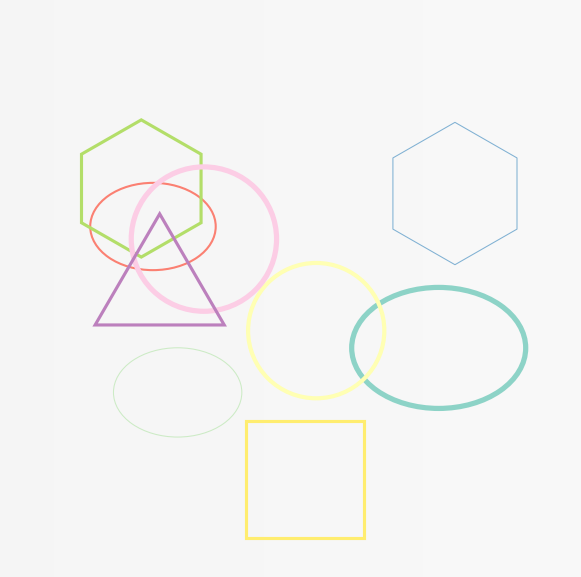[{"shape": "oval", "thickness": 2.5, "radius": 0.75, "center": [0.755, 0.397]}, {"shape": "circle", "thickness": 2, "radius": 0.59, "center": [0.544, 0.427]}, {"shape": "oval", "thickness": 1, "radius": 0.54, "center": [0.263, 0.607]}, {"shape": "hexagon", "thickness": 0.5, "radius": 0.62, "center": [0.783, 0.664]}, {"shape": "hexagon", "thickness": 1.5, "radius": 0.59, "center": [0.243, 0.673]}, {"shape": "circle", "thickness": 2.5, "radius": 0.63, "center": [0.351, 0.585]}, {"shape": "triangle", "thickness": 1.5, "radius": 0.64, "center": [0.275, 0.501]}, {"shape": "oval", "thickness": 0.5, "radius": 0.55, "center": [0.306, 0.32]}, {"shape": "square", "thickness": 1.5, "radius": 0.5, "center": [0.525, 0.169]}]